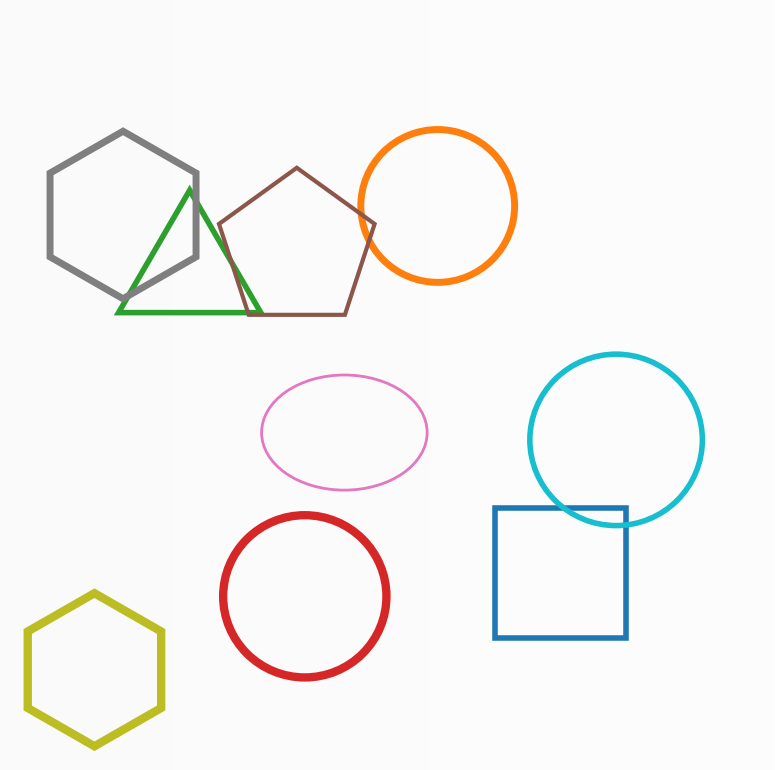[{"shape": "square", "thickness": 2, "radius": 0.42, "center": [0.723, 0.256]}, {"shape": "circle", "thickness": 2.5, "radius": 0.5, "center": [0.565, 0.733]}, {"shape": "triangle", "thickness": 2, "radius": 0.53, "center": [0.245, 0.647]}, {"shape": "circle", "thickness": 3, "radius": 0.53, "center": [0.393, 0.226]}, {"shape": "pentagon", "thickness": 1.5, "radius": 0.53, "center": [0.383, 0.677]}, {"shape": "oval", "thickness": 1, "radius": 0.53, "center": [0.444, 0.438]}, {"shape": "hexagon", "thickness": 2.5, "radius": 0.54, "center": [0.159, 0.721]}, {"shape": "hexagon", "thickness": 3, "radius": 0.5, "center": [0.122, 0.13]}, {"shape": "circle", "thickness": 2, "radius": 0.56, "center": [0.795, 0.429]}]